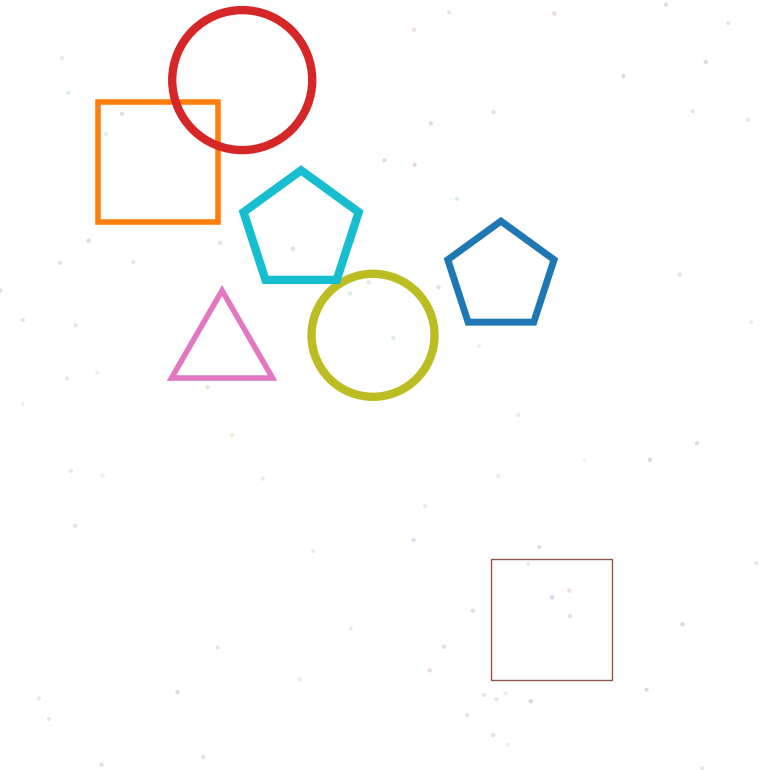[{"shape": "pentagon", "thickness": 2.5, "radius": 0.36, "center": [0.651, 0.64]}, {"shape": "square", "thickness": 2, "radius": 0.39, "center": [0.205, 0.789]}, {"shape": "circle", "thickness": 3, "radius": 0.45, "center": [0.315, 0.896]}, {"shape": "square", "thickness": 0.5, "radius": 0.39, "center": [0.716, 0.195]}, {"shape": "triangle", "thickness": 2, "radius": 0.38, "center": [0.288, 0.547]}, {"shape": "circle", "thickness": 3, "radius": 0.4, "center": [0.484, 0.565]}, {"shape": "pentagon", "thickness": 3, "radius": 0.39, "center": [0.391, 0.7]}]